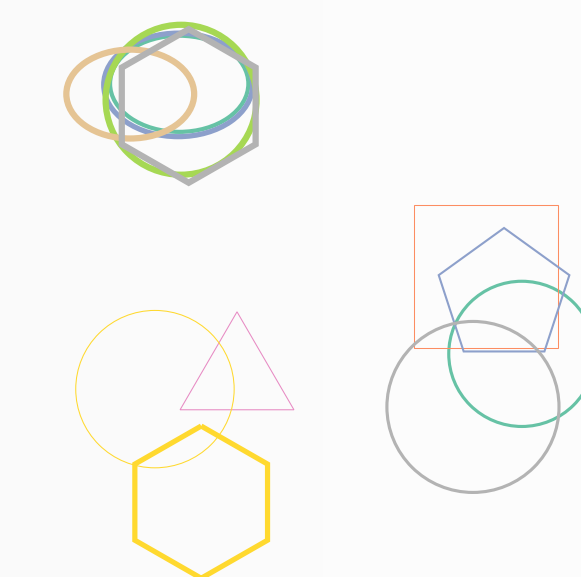[{"shape": "oval", "thickness": 2, "radius": 0.59, "center": [0.308, 0.854]}, {"shape": "circle", "thickness": 1.5, "radius": 0.63, "center": [0.898, 0.386]}, {"shape": "square", "thickness": 0.5, "radius": 0.62, "center": [0.836, 0.521]}, {"shape": "oval", "thickness": 2.5, "radius": 0.64, "center": [0.306, 0.852]}, {"shape": "pentagon", "thickness": 1, "radius": 0.59, "center": [0.867, 0.486]}, {"shape": "triangle", "thickness": 0.5, "radius": 0.57, "center": [0.408, 0.346]}, {"shape": "circle", "thickness": 3, "radius": 0.65, "center": [0.312, 0.826]}, {"shape": "circle", "thickness": 0.5, "radius": 0.68, "center": [0.267, 0.325]}, {"shape": "hexagon", "thickness": 2.5, "radius": 0.66, "center": [0.346, 0.13]}, {"shape": "oval", "thickness": 3, "radius": 0.55, "center": [0.224, 0.836]}, {"shape": "hexagon", "thickness": 3, "radius": 0.66, "center": [0.325, 0.816]}, {"shape": "circle", "thickness": 1.5, "radius": 0.74, "center": [0.814, 0.294]}]